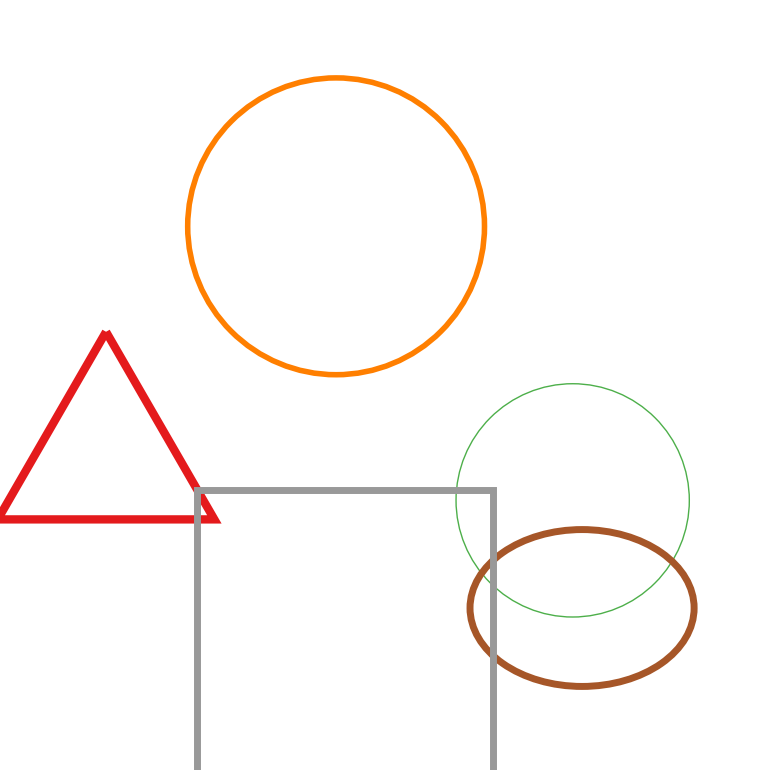[{"shape": "triangle", "thickness": 3, "radius": 0.81, "center": [0.138, 0.407]}, {"shape": "circle", "thickness": 0.5, "radius": 0.76, "center": [0.744, 0.35]}, {"shape": "circle", "thickness": 2, "radius": 0.96, "center": [0.436, 0.706]}, {"shape": "oval", "thickness": 2.5, "radius": 0.73, "center": [0.756, 0.21]}, {"shape": "square", "thickness": 2.5, "radius": 0.96, "center": [0.448, 0.172]}]